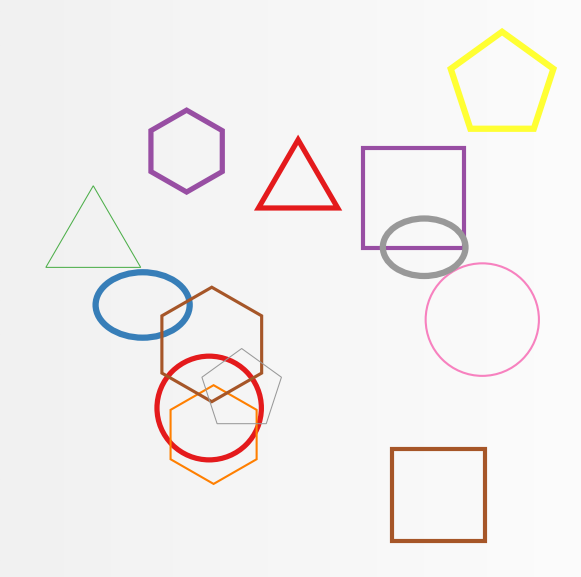[{"shape": "circle", "thickness": 2.5, "radius": 0.45, "center": [0.36, 0.293]}, {"shape": "triangle", "thickness": 2.5, "radius": 0.39, "center": [0.513, 0.678]}, {"shape": "oval", "thickness": 3, "radius": 0.4, "center": [0.245, 0.471]}, {"shape": "triangle", "thickness": 0.5, "radius": 0.47, "center": [0.16, 0.583]}, {"shape": "square", "thickness": 2, "radius": 0.43, "center": [0.711, 0.656]}, {"shape": "hexagon", "thickness": 2.5, "radius": 0.35, "center": [0.321, 0.737]}, {"shape": "hexagon", "thickness": 1, "radius": 0.43, "center": [0.367, 0.247]}, {"shape": "pentagon", "thickness": 3, "radius": 0.46, "center": [0.864, 0.851]}, {"shape": "hexagon", "thickness": 1.5, "radius": 0.5, "center": [0.364, 0.403]}, {"shape": "square", "thickness": 2, "radius": 0.4, "center": [0.754, 0.142]}, {"shape": "circle", "thickness": 1, "radius": 0.49, "center": [0.83, 0.446]}, {"shape": "oval", "thickness": 3, "radius": 0.36, "center": [0.73, 0.571]}, {"shape": "pentagon", "thickness": 0.5, "radius": 0.36, "center": [0.416, 0.324]}]